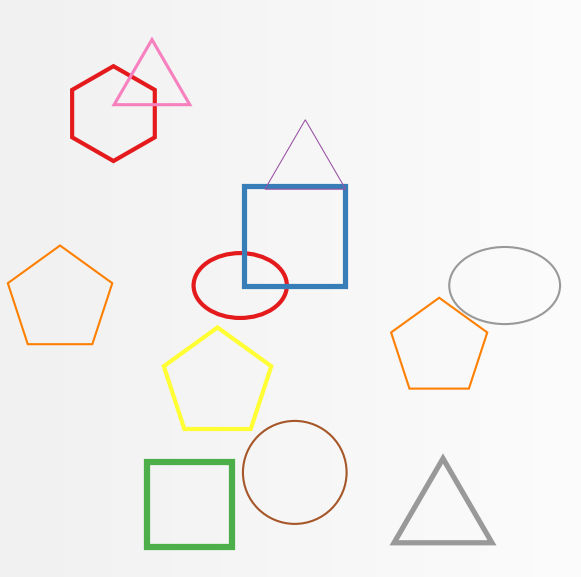[{"shape": "oval", "thickness": 2, "radius": 0.4, "center": [0.413, 0.505]}, {"shape": "hexagon", "thickness": 2, "radius": 0.41, "center": [0.195, 0.802]}, {"shape": "square", "thickness": 2.5, "radius": 0.43, "center": [0.507, 0.59]}, {"shape": "square", "thickness": 3, "radius": 0.37, "center": [0.326, 0.126]}, {"shape": "triangle", "thickness": 0.5, "radius": 0.4, "center": [0.525, 0.712]}, {"shape": "pentagon", "thickness": 1, "radius": 0.43, "center": [0.756, 0.397]}, {"shape": "pentagon", "thickness": 1, "radius": 0.47, "center": [0.103, 0.48]}, {"shape": "pentagon", "thickness": 2, "radius": 0.49, "center": [0.374, 0.335]}, {"shape": "circle", "thickness": 1, "radius": 0.45, "center": [0.507, 0.181]}, {"shape": "triangle", "thickness": 1.5, "radius": 0.38, "center": [0.261, 0.855]}, {"shape": "triangle", "thickness": 2.5, "radius": 0.49, "center": [0.762, 0.108]}, {"shape": "oval", "thickness": 1, "radius": 0.48, "center": [0.868, 0.505]}]